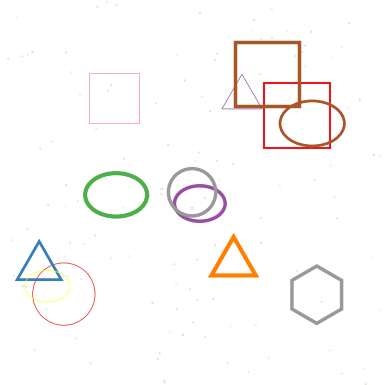[{"shape": "circle", "thickness": 0.5, "radius": 0.4, "center": [0.166, 0.236]}, {"shape": "square", "thickness": 1.5, "radius": 0.43, "center": [0.771, 0.701]}, {"shape": "triangle", "thickness": 2, "radius": 0.33, "center": [0.102, 0.307]}, {"shape": "oval", "thickness": 3, "radius": 0.4, "center": [0.302, 0.494]}, {"shape": "oval", "thickness": 2.5, "radius": 0.33, "center": [0.519, 0.471]}, {"shape": "triangle", "thickness": 0.5, "radius": 0.3, "center": [0.629, 0.747]}, {"shape": "triangle", "thickness": 3, "radius": 0.33, "center": [0.607, 0.318]}, {"shape": "oval", "thickness": 0.5, "radius": 0.29, "center": [0.123, 0.257]}, {"shape": "oval", "thickness": 2, "radius": 0.42, "center": [0.811, 0.679]}, {"shape": "square", "thickness": 2.5, "radius": 0.41, "center": [0.693, 0.809]}, {"shape": "square", "thickness": 0.5, "radius": 0.32, "center": [0.296, 0.746]}, {"shape": "circle", "thickness": 2.5, "radius": 0.31, "center": [0.499, 0.501]}, {"shape": "hexagon", "thickness": 2.5, "radius": 0.37, "center": [0.823, 0.235]}]